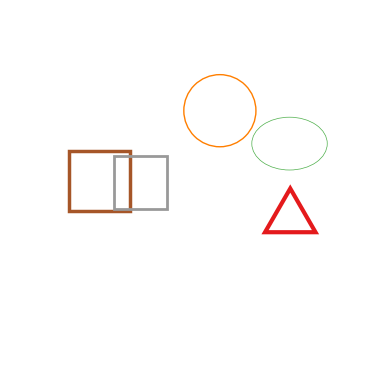[{"shape": "triangle", "thickness": 3, "radius": 0.38, "center": [0.754, 0.435]}, {"shape": "oval", "thickness": 0.5, "radius": 0.49, "center": [0.752, 0.627]}, {"shape": "circle", "thickness": 1, "radius": 0.47, "center": [0.571, 0.712]}, {"shape": "square", "thickness": 2.5, "radius": 0.39, "center": [0.258, 0.53]}, {"shape": "square", "thickness": 2, "radius": 0.34, "center": [0.365, 0.525]}]